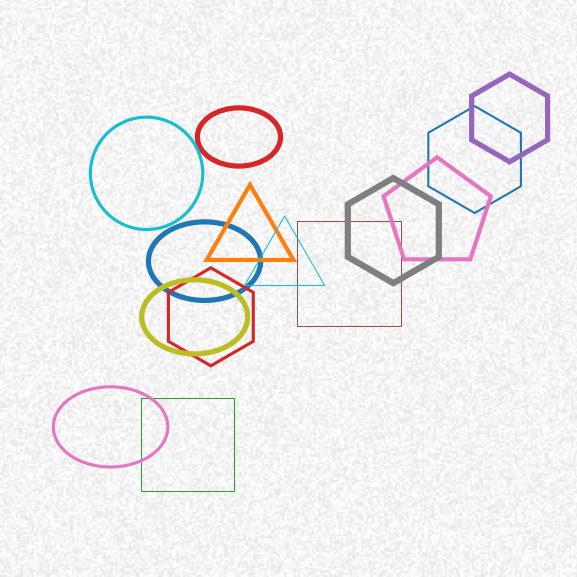[{"shape": "hexagon", "thickness": 1, "radius": 0.46, "center": [0.822, 0.723]}, {"shape": "oval", "thickness": 2.5, "radius": 0.49, "center": [0.354, 0.547]}, {"shape": "triangle", "thickness": 2, "radius": 0.43, "center": [0.433, 0.592]}, {"shape": "square", "thickness": 0.5, "radius": 0.4, "center": [0.325, 0.229]}, {"shape": "oval", "thickness": 2.5, "radius": 0.36, "center": [0.414, 0.762]}, {"shape": "hexagon", "thickness": 1.5, "radius": 0.42, "center": [0.365, 0.451]}, {"shape": "hexagon", "thickness": 2.5, "radius": 0.38, "center": [0.882, 0.795]}, {"shape": "square", "thickness": 0.5, "radius": 0.45, "center": [0.604, 0.526]}, {"shape": "pentagon", "thickness": 2, "radius": 0.49, "center": [0.757, 0.629]}, {"shape": "oval", "thickness": 1.5, "radius": 0.5, "center": [0.191, 0.26]}, {"shape": "hexagon", "thickness": 3, "radius": 0.45, "center": [0.681, 0.6]}, {"shape": "oval", "thickness": 2.5, "radius": 0.46, "center": [0.337, 0.45]}, {"shape": "circle", "thickness": 1.5, "radius": 0.49, "center": [0.254, 0.699]}, {"shape": "triangle", "thickness": 0.5, "radius": 0.4, "center": [0.493, 0.545]}]